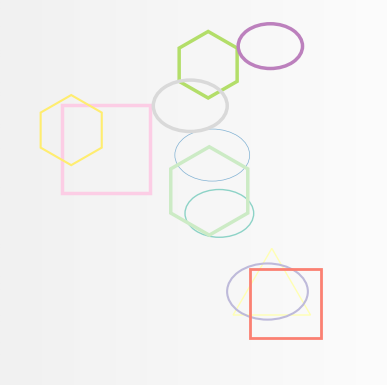[{"shape": "oval", "thickness": 1, "radius": 0.44, "center": [0.566, 0.446]}, {"shape": "triangle", "thickness": 1, "radius": 0.58, "center": [0.701, 0.239]}, {"shape": "oval", "thickness": 1.5, "radius": 0.52, "center": [0.69, 0.243]}, {"shape": "square", "thickness": 2, "radius": 0.45, "center": [0.737, 0.212]}, {"shape": "oval", "thickness": 0.5, "radius": 0.48, "center": [0.548, 0.597]}, {"shape": "hexagon", "thickness": 2.5, "radius": 0.43, "center": [0.537, 0.832]}, {"shape": "square", "thickness": 2.5, "radius": 0.57, "center": [0.274, 0.614]}, {"shape": "oval", "thickness": 2.5, "radius": 0.48, "center": [0.491, 0.725]}, {"shape": "oval", "thickness": 2.5, "radius": 0.42, "center": [0.698, 0.88]}, {"shape": "hexagon", "thickness": 2.5, "radius": 0.57, "center": [0.54, 0.504]}, {"shape": "hexagon", "thickness": 1.5, "radius": 0.46, "center": [0.184, 0.662]}]